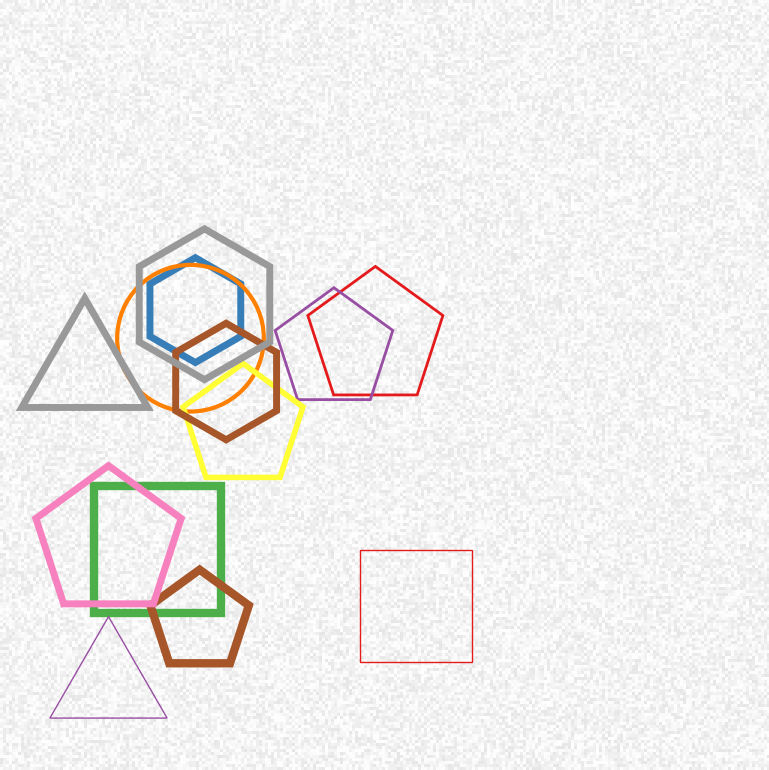[{"shape": "pentagon", "thickness": 1, "radius": 0.46, "center": [0.488, 0.562]}, {"shape": "square", "thickness": 0.5, "radius": 0.36, "center": [0.54, 0.212]}, {"shape": "hexagon", "thickness": 2.5, "radius": 0.34, "center": [0.254, 0.597]}, {"shape": "square", "thickness": 3, "radius": 0.41, "center": [0.204, 0.287]}, {"shape": "triangle", "thickness": 0.5, "radius": 0.44, "center": [0.141, 0.111]}, {"shape": "pentagon", "thickness": 1, "radius": 0.4, "center": [0.434, 0.546]}, {"shape": "circle", "thickness": 1.5, "radius": 0.48, "center": [0.247, 0.561]}, {"shape": "pentagon", "thickness": 2, "radius": 0.41, "center": [0.316, 0.446]}, {"shape": "hexagon", "thickness": 2.5, "radius": 0.38, "center": [0.294, 0.505]}, {"shape": "pentagon", "thickness": 3, "radius": 0.34, "center": [0.259, 0.193]}, {"shape": "pentagon", "thickness": 2.5, "radius": 0.5, "center": [0.141, 0.296]}, {"shape": "hexagon", "thickness": 2.5, "radius": 0.49, "center": [0.266, 0.605]}, {"shape": "triangle", "thickness": 2.5, "radius": 0.47, "center": [0.11, 0.518]}]